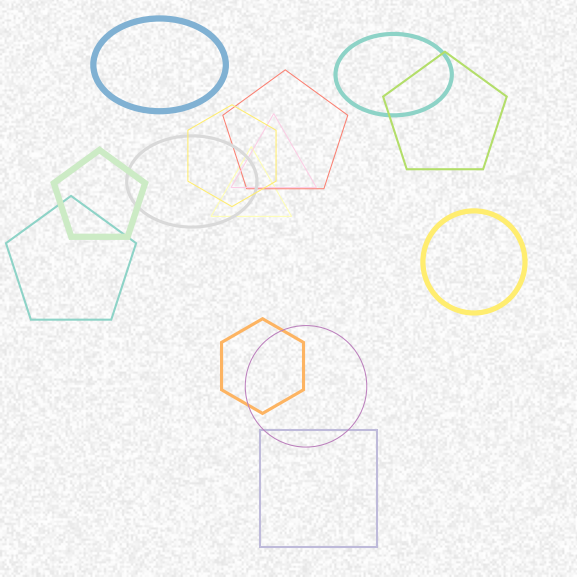[{"shape": "oval", "thickness": 2, "radius": 0.5, "center": [0.682, 0.87]}, {"shape": "pentagon", "thickness": 1, "radius": 0.59, "center": [0.123, 0.541]}, {"shape": "triangle", "thickness": 0.5, "radius": 0.4, "center": [0.435, 0.665]}, {"shape": "square", "thickness": 1, "radius": 0.51, "center": [0.552, 0.154]}, {"shape": "pentagon", "thickness": 0.5, "radius": 0.57, "center": [0.494, 0.764]}, {"shape": "oval", "thickness": 3, "radius": 0.57, "center": [0.276, 0.887]}, {"shape": "hexagon", "thickness": 1.5, "radius": 0.41, "center": [0.455, 0.365]}, {"shape": "pentagon", "thickness": 1, "radius": 0.56, "center": [0.77, 0.797]}, {"shape": "triangle", "thickness": 0.5, "radius": 0.43, "center": [0.474, 0.717]}, {"shape": "oval", "thickness": 1.5, "radius": 0.56, "center": [0.332, 0.685]}, {"shape": "circle", "thickness": 0.5, "radius": 0.53, "center": [0.53, 0.33]}, {"shape": "pentagon", "thickness": 3, "radius": 0.42, "center": [0.172, 0.656]}, {"shape": "circle", "thickness": 2.5, "radius": 0.44, "center": [0.821, 0.546]}, {"shape": "hexagon", "thickness": 0.5, "radius": 0.44, "center": [0.402, 0.73]}]